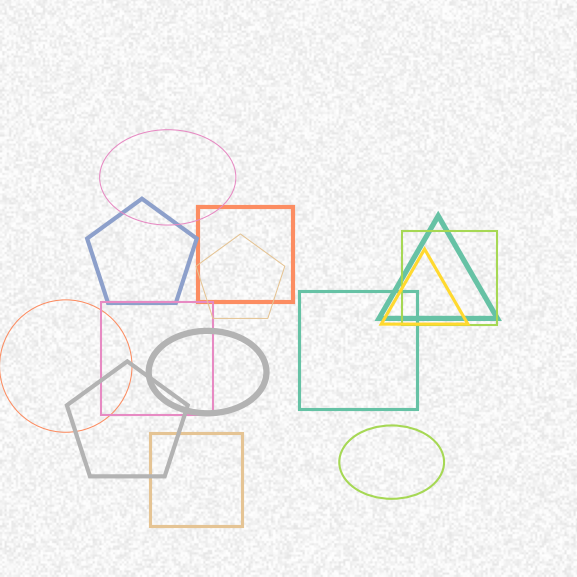[{"shape": "triangle", "thickness": 2.5, "radius": 0.59, "center": [0.759, 0.507]}, {"shape": "square", "thickness": 1.5, "radius": 0.51, "center": [0.62, 0.393]}, {"shape": "square", "thickness": 2, "radius": 0.41, "center": [0.425, 0.558]}, {"shape": "circle", "thickness": 0.5, "radius": 0.57, "center": [0.114, 0.365]}, {"shape": "pentagon", "thickness": 2, "radius": 0.5, "center": [0.246, 0.555]}, {"shape": "oval", "thickness": 0.5, "radius": 0.59, "center": [0.29, 0.692]}, {"shape": "square", "thickness": 1, "radius": 0.49, "center": [0.272, 0.378]}, {"shape": "square", "thickness": 1, "radius": 0.41, "center": [0.779, 0.518]}, {"shape": "oval", "thickness": 1, "radius": 0.45, "center": [0.678, 0.199]}, {"shape": "triangle", "thickness": 1.5, "radius": 0.43, "center": [0.735, 0.481]}, {"shape": "square", "thickness": 1.5, "radius": 0.4, "center": [0.339, 0.169]}, {"shape": "pentagon", "thickness": 0.5, "radius": 0.4, "center": [0.416, 0.513]}, {"shape": "pentagon", "thickness": 2, "radius": 0.55, "center": [0.22, 0.263]}, {"shape": "oval", "thickness": 3, "radius": 0.51, "center": [0.359, 0.355]}]